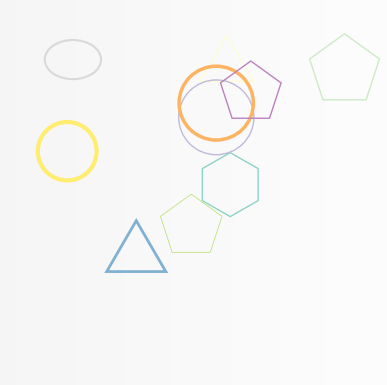[{"shape": "hexagon", "thickness": 1, "radius": 0.42, "center": [0.594, 0.52]}, {"shape": "triangle", "thickness": 0.5, "radius": 0.4, "center": [0.585, 0.829]}, {"shape": "circle", "thickness": 1, "radius": 0.49, "center": [0.558, 0.695]}, {"shape": "triangle", "thickness": 2, "radius": 0.44, "center": [0.352, 0.339]}, {"shape": "circle", "thickness": 2.5, "radius": 0.48, "center": [0.558, 0.732]}, {"shape": "pentagon", "thickness": 0.5, "radius": 0.42, "center": [0.493, 0.412]}, {"shape": "oval", "thickness": 1.5, "radius": 0.36, "center": [0.188, 0.845]}, {"shape": "pentagon", "thickness": 1, "radius": 0.41, "center": [0.647, 0.759]}, {"shape": "pentagon", "thickness": 1, "radius": 0.47, "center": [0.889, 0.817]}, {"shape": "circle", "thickness": 3, "radius": 0.38, "center": [0.173, 0.607]}]